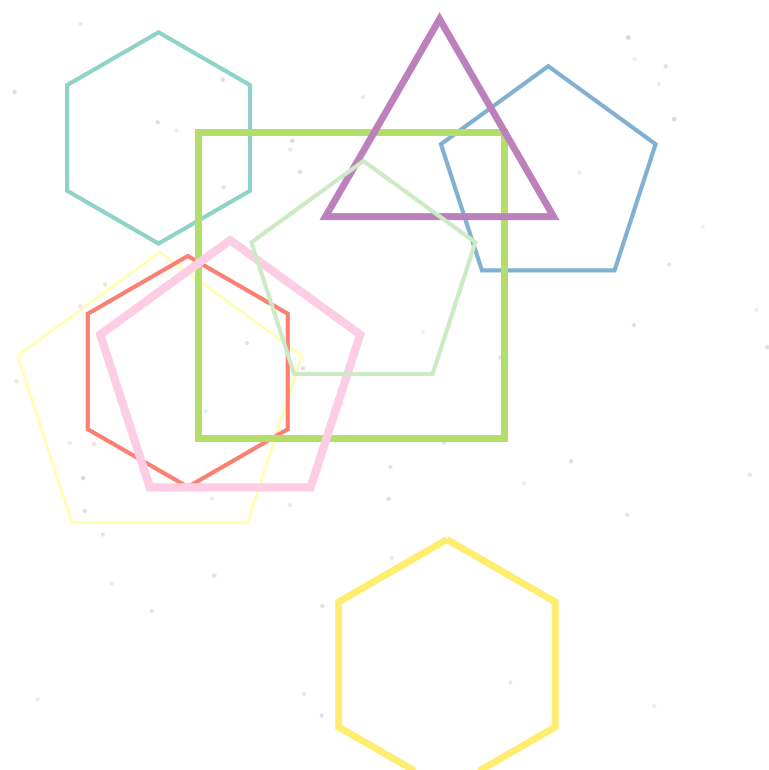[{"shape": "hexagon", "thickness": 1.5, "radius": 0.69, "center": [0.206, 0.821]}, {"shape": "pentagon", "thickness": 1, "radius": 0.97, "center": [0.207, 0.478]}, {"shape": "hexagon", "thickness": 1.5, "radius": 0.75, "center": [0.244, 0.518]}, {"shape": "pentagon", "thickness": 1.5, "radius": 0.73, "center": [0.712, 0.767]}, {"shape": "square", "thickness": 2.5, "radius": 0.99, "center": [0.456, 0.63]}, {"shape": "pentagon", "thickness": 3, "radius": 0.89, "center": [0.299, 0.511]}, {"shape": "triangle", "thickness": 2.5, "radius": 0.86, "center": [0.571, 0.804]}, {"shape": "pentagon", "thickness": 1.5, "radius": 0.76, "center": [0.472, 0.638]}, {"shape": "hexagon", "thickness": 2.5, "radius": 0.81, "center": [0.58, 0.137]}]